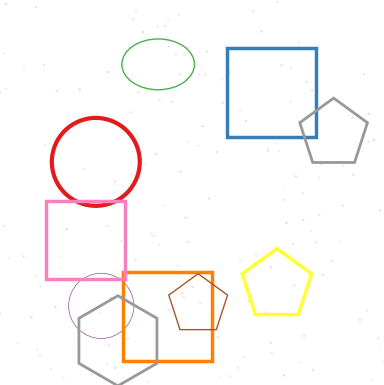[{"shape": "circle", "thickness": 3, "radius": 0.57, "center": [0.249, 0.58]}, {"shape": "square", "thickness": 2.5, "radius": 0.58, "center": [0.706, 0.761]}, {"shape": "oval", "thickness": 1, "radius": 0.47, "center": [0.411, 0.833]}, {"shape": "circle", "thickness": 0.5, "radius": 0.42, "center": [0.263, 0.206]}, {"shape": "square", "thickness": 2.5, "radius": 0.58, "center": [0.435, 0.178]}, {"shape": "pentagon", "thickness": 2.5, "radius": 0.47, "center": [0.719, 0.259]}, {"shape": "pentagon", "thickness": 1, "radius": 0.4, "center": [0.515, 0.209]}, {"shape": "square", "thickness": 2.5, "radius": 0.51, "center": [0.223, 0.377]}, {"shape": "hexagon", "thickness": 2, "radius": 0.59, "center": [0.306, 0.115]}, {"shape": "pentagon", "thickness": 2, "radius": 0.46, "center": [0.867, 0.653]}]